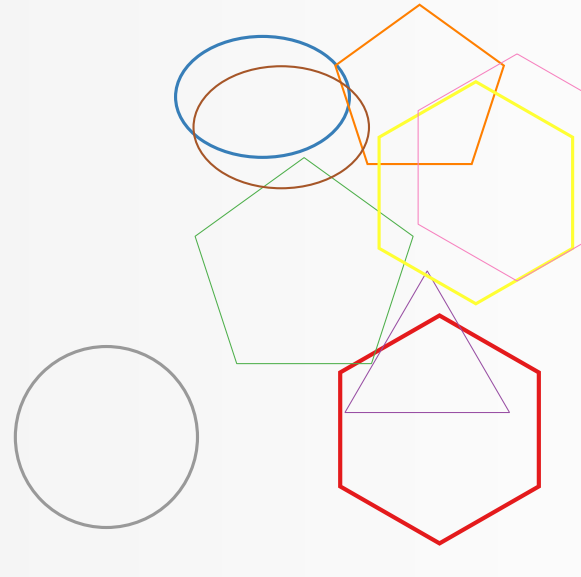[{"shape": "hexagon", "thickness": 2, "radius": 0.99, "center": [0.756, 0.256]}, {"shape": "oval", "thickness": 1.5, "radius": 0.75, "center": [0.452, 0.831]}, {"shape": "pentagon", "thickness": 0.5, "radius": 0.99, "center": [0.523, 0.529]}, {"shape": "triangle", "thickness": 0.5, "radius": 0.82, "center": [0.735, 0.367]}, {"shape": "pentagon", "thickness": 1, "radius": 0.76, "center": [0.722, 0.838]}, {"shape": "hexagon", "thickness": 1.5, "radius": 0.96, "center": [0.819, 0.665]}, {"shape": "oval", "thickness": 1, "radius": 0.75, "center": [0.484, 0.779]}, {"shape": "hexagon", "thickness": 0.5, "radius": 0.98, "center": [0.89, 0.709]}, {"shape": "circle", "thickness": 1.5, "radius": 0.78, "center": [0.183, 0.242]}]